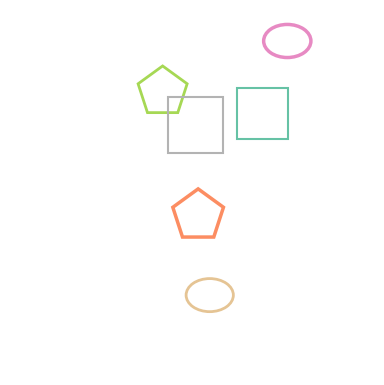[{"shape": "square", "thickness": 1.5, "radius": 0.33, "center": [0.682, 0.706]}, {"shape": "pentagon", "thickness": 2.5, "radius": 0.35, "center": [0.515, 0.44]}, {"shape": "oval", "thickness": 2.5, "radius": 0.31, "center": [0.746, 0.894]}, {"shape": "pentagon", "thickness": 2, "radius": 0.33, "center": [0.422, 0.762]}, {"shape": "oval", "thickness": 2, "radius": 0.31, "center": [0.545, 0.233]}, {"shape": "square", "thickness": 1.5, "radius": 0.36, "center": [0.508, 0.675]}]